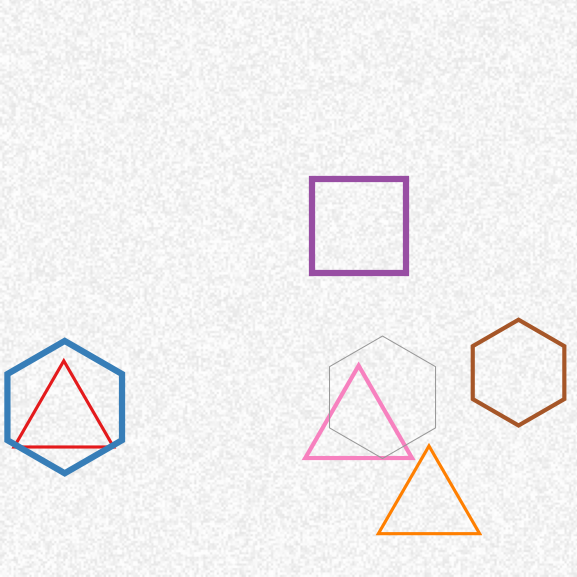[{"shape": "triangle", "thickness": 1.5, "radius": 0.5, "center": [0.11, 0.275]}, {"shape": "hexagon", "thickness": 3, "radius": 0.57, "center": [0.112, 0.294]}, {"shape": "square", "thickness": 3, "radius": 0.41, "center": [0.622, 0.607]}, {"shape": "triangle", "thickness": 1.5, "radius": 0.51, "center": [0.743, 0.126]}, {"shape": "hexagon", "thickness": 2, "radius": 0.46, "center": [0.898, 0.354]}, {"shape": "triangle", "thickness": 2, "radius": 0.53, "center": [0.621, 0.259]}, {"shape": "hexagon", "thickness": 0.5, "radius": 0.53, "center": [0.662, 0.311]}]